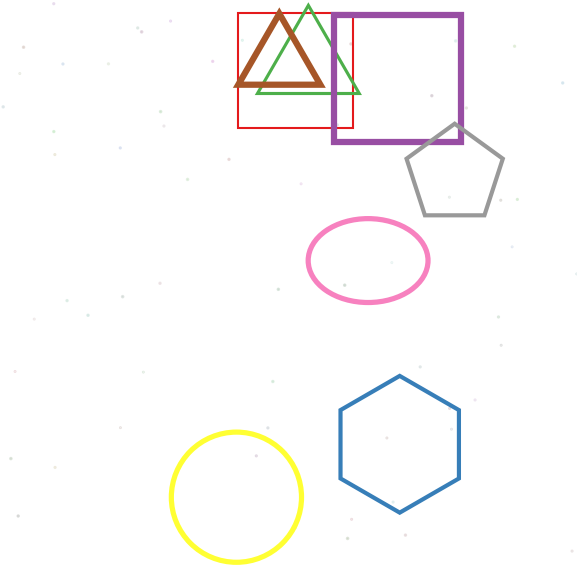[{"shape": "square", "thickness": 1, "radius": 0.5, "center": [0.512, 0.877]}, {"shape": "hexagon", "thickness": 2, "radius": 0.59, "center": [0.692, 0.23]}, {"shape": "triangle", "thickness": 1.5, "radius": 0.51, "center": [0.534, 0.888]}, {"shape": "square", "thickness": 3, "radius": 0.55, "center": [0.689, 0.863]}, {"shape": "circle", "thickness": 2.5, "radius": 0.56, "center": [0.409, 0.138]}, {"shape": "triangle", "thickness": 3, "radius": 0.41, "center": [0.484, 0.893]}, {"shape": "oval", "thickness": 2.5, "radius": 0.52, "center": [0.637, 0.548]}, {"shape": "pentagon", "thickness": 2, "radius": 0.44, "center": [0.787, 0.697]}]